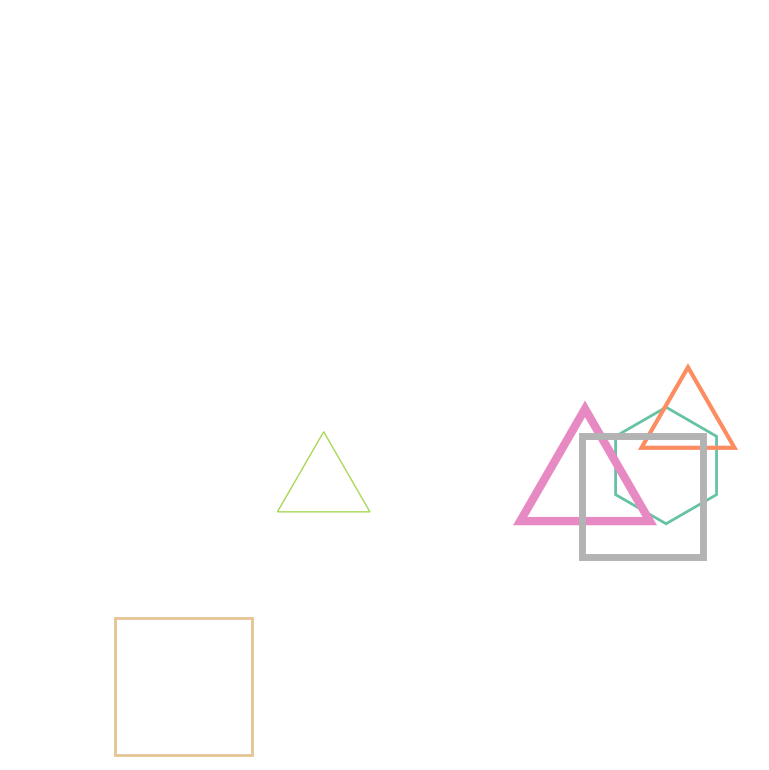[{"shape": "hexagon", "thickness": 1, "radius": 0.38, "center": [0.865, 0.395]}, {"shape": "triangle", "thickness": 1.5, "radius": 0.35, "center": [0.893, 0.453]}, {"shape": "triangle", "thickness": 3, "radius": 0.49, "center": [0.76, 0.372]}, {"shape": "triangle", "thickness": 0.5, "radius": 0.35, "center": [0.42, 0.37]}, {"shape": "square", "thickness": 1, "radius": 0.45, "center": [0.238, 0.109]}, {"shape": "square", "thickness": 2.5, "radius": 0.39, "center": [0.834, 0.355]}]